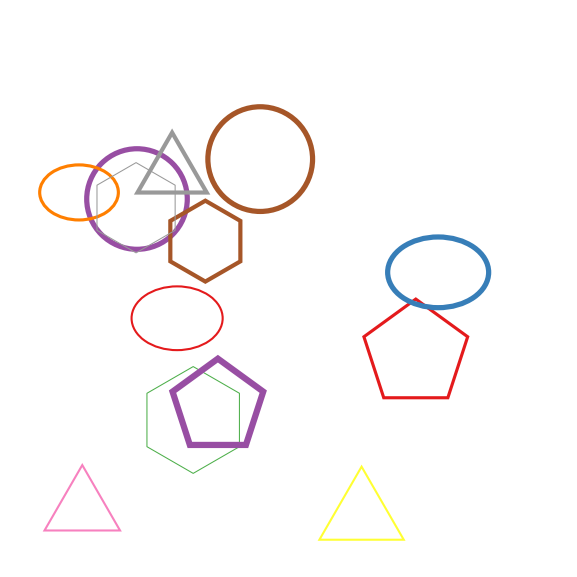[{"shape": "oval", "thickness": 1, "radius": 0.39, "center": [0.307, 0.448]}, {"shape": "pentagon", "thickness": 1.5, "radius": 0.47, "center": [0.72, 0.387]}, {"shape": "oval", "thickness": 2.5, "radius": 0.44, "center": [0.759, 0.528]}, {"shape": "hexagon", "thickness": 0.5, "radius": 0.46, "center": [0.335, 0.272]}, {"shape": "pentagon", "thickness": 3, "radius": 0.41, "center": [0.377, 0.295]}, {"shape": "circle", "thickness": 2.5, "radius": 0.44, "center": [0.237, 0.655]}, {"shape": "oval", "thickness": 1.5, "radius": 0.34, "center": [0.137, 0.666]}, {"shape": "triangle", "thickness": 1, "radius": 0.42, "center": [0.626, 0.107]}, {"shape": "circle", "thickness": 2.5, "radius": 0.45, "center": [0.451, 0.724]}, {"shape": "hexagon", "thickness": 2, "radius": 0.35, "center": [0.356, 0.582]}, {"shape": "triangle", "thickness": 1, "radius": 0.38, "center": [0.142, 0.118]}, {"shape": "hexagon", "thickness": 0.5, "radius": 0.39, "center": [0.236, 0.639]}, {"shape": "triangle", "thickness": 2, "radius": 0.35, "center": [0.298, 0.7]}]